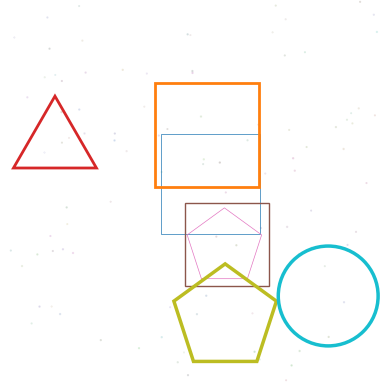[{"shape": "square", "thickness": 0.5, "radius": 0.64, "center": [0.547, 0.522]}, {"shape": "square", "thickness": 2, "radius": 0.67, "center": [0.537, 0.649]}, {"shape": "triangle", "thickness": 2, "radius": 0.62, "center": [0.143, 0.626]}, {"shape": "square", "thickness": 1, "radius": 0.54, "center": [0.589, 0.365]}, {"shape": "pentagon", "thickness": 0.5, "radius": 0.51, "center": [0.583, 0.358]}, {"shape": "pentagon", "thickness": 2.5, "radius": 0.7, "center": [0.585, 0.175]}, {"shape": "circle", "thickness": 2.5, "radius": 0.65, "center": [0.852, 0.231]}]